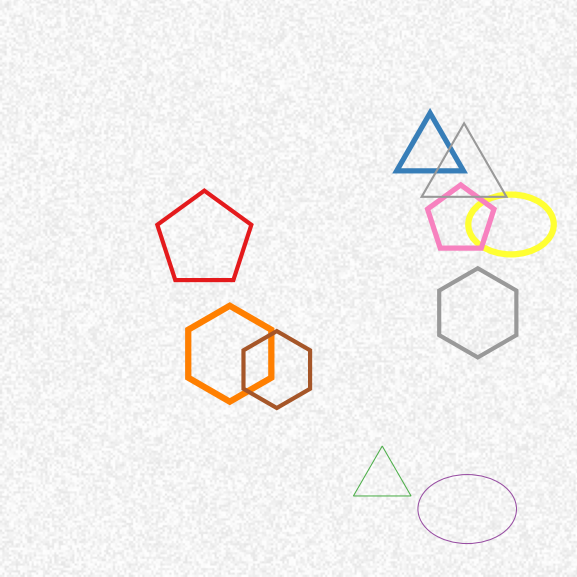[{"shape": "pentagon", "thickness": 2, "radius": 0.43, "center": [0.354, 0.583]}, {"shape": "triangle", "thickness": 2.5, "radius": 0.33, "center": [0.745, 0.737]}, {"shape": "triangle", "thickness": 0.5, "radius": 0.29, "center": [0.662, 0.169]}, {"shape": "oval", "thickness": 0.5, "radius": 0.43, "center": [0.809, 0.118]}, {"shape": "hexagon", "thickness": 3, "radius": 0.42, "center": [0.398, 0.387]}, {"shape": "oval", "thickness": 3, "radius": 0.37, "center": [0.885, 0.61]}, {"shape": "hexagon", "thickness": 2, "radius": 0.33, "center": [0.479, 0.359]}, {"shape": "pentagon", "thickness": 2.5, "radius": 0.3, "center": [0.798, 0.618]}, {"shape": "hexagon", "thickness": 2, "radius": 0.39, "center": [0.827, 0.457]}, {"shape": "triangle", "thickness": 1, "radius": 0.42, "center": [0.804, 0.701]}]